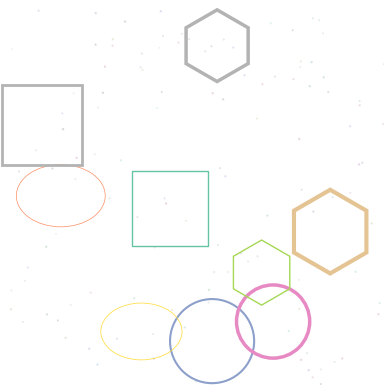[{"shape": "square", "thickness": 1, "radius": 0.49, "center": [0.442, 0.459]}, {"shape": "oval", "thickness": 0.5, "radius": 0.58, "center": [0.158, 0.492]}, {"shape": "circle", "thickness": 1.5, "radius": 0.55, "center": [0.551, 0.114]}, {"shape": "circle", "thickness": 2.5, "radius": 0.48, "center": [0.709, 0.165]}, {"shape": "hexagon", "thickness": 1, "radius": 0.42, "center": [0.679, 0.292]}, {"shape": "oval", "thickness": 0.5, "radius": 0.53, "center": [0.367, 0.139]}, {"shape": "hexagon", "thickness": 3, "radius": 0.54, "center": [0.858, 0.398]}, {"shape": "square", "thickness": 2, "radius": 0.52, "center": [0.109, 0.676]}, {"shape": "hexagon", "thickness": 2.5, "radius": 0.47, "center": [0.564, 0.881]}]